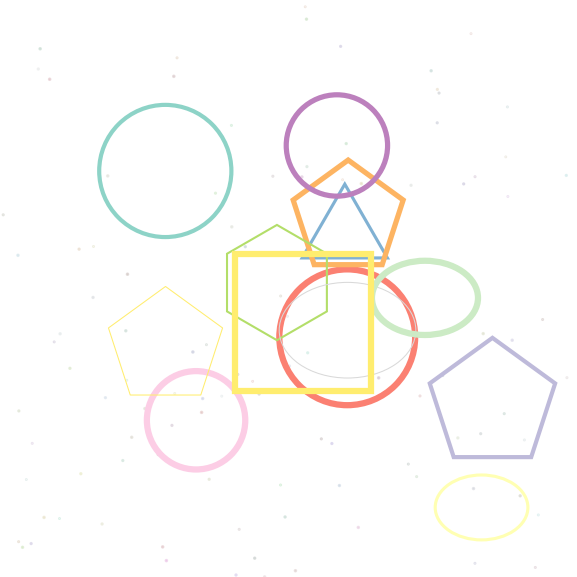[{"shape": "circle", "thickness": 2, "radius": 0.57, "center": [0.286, 0.703]}, {"shape": "oval", "thickness": 1.5, "radius": 0.4, "center": [0.834, 0.12]}, {"shape": "pentagon", "thickness": 2, "radius": 0.57, "center": [0.853, 0.3]}, {"shape": "circle", "thickness": 3, "radius": 0.59, "center": [0.601, 0.415]}, {"shape": "triangle", "thickness": 1.5, "radius": 0.43, "center": [0.597, 0.595]}, {"shape": "pentagon", "thickness": 2.5, "radius": 0.5, "center": [0.603, 0.622]}, {"shape": "hexagon", "thickness": 1, "radius": 0.5, "center": [0.48, 0.51]}, {"shape": "circle", "thickness": 3, "radius": 0.43, "center": [0.34, 0.271]}, {"shape": "oval", "thickness": 0.5, "radius": 0.59, "center": [0.602, 0.427]}, {"shape": "circle", "thickness": 2.5, "radius": 0.44, "center": [0.583, 0.747]}, {"shape": "oval", "thickness": 3, "radius": 0.46, "center": [0.736, 0.483]}, {"shape": "square", "thickness": 3, "radius": 0.59, "center": [0.524, 0.441]}, {"shape": "pentagon", "thickness": 0.5, "radius": 0.52, "center": [0.287, 0.399]}]